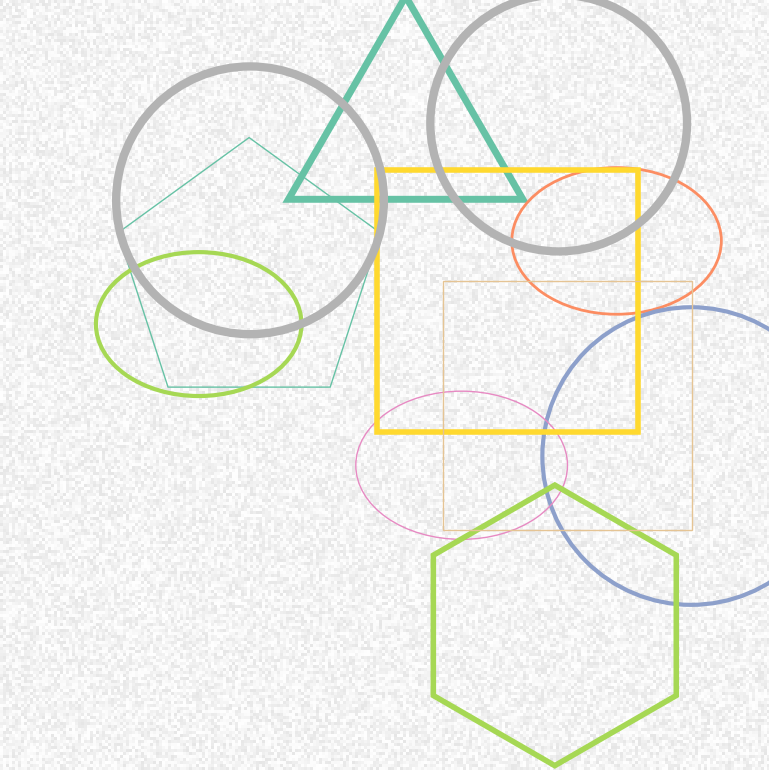[{"shape": "triangle", "thickness": 2.5, "radius": 0.88, "center": [0.527, 0.829]}, {"shape": "pentagon", "thickness": 0.5, "radius": 0.9, "center": [0.324, 0.642]}, {"shape": "oval", "thickness": 1, "radius": 0.68, "center": [0.801, 0.687]}, {"shape": "circle", "thickness": 1.5, "radius": 0.97, "center": [0.898, 0.408]}, {"shape": "oval", "thickness": 0.5, "radius": 0.69, "center": [0.6, 0.396]}, {"shape": "oval", "thickness": 1.5, "radius": 0.67, "center": [0.258, 0.579]}, {"shape": "hexagon", "thickness": 2, "radius": 0.91, "center": [0.721, 0.188]}, {"shape": "square", "thickness": 2, "radius": 0.85, "center": [0.659, 0.609]}, {"shape": "square", "thickness": 0.5, "radius": 0.81, "center": [0.737, 0.473]}, {"shape": "circle", "thickness": 3, "radius": 0.87, "center": [0.325, 0.74]}, {"shape": "circle", "thickness": 3, "radius": 0.83, "center": [0.726, 0.84]}]